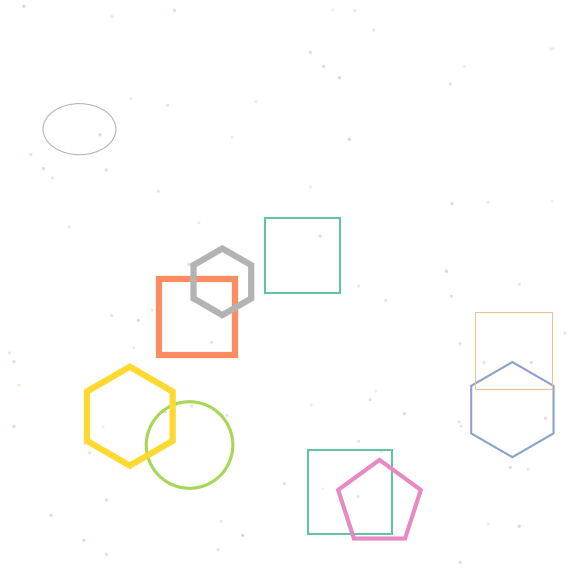[{"shape": "square", "thickness": 1, "radius": 0.36, "center": [0.606, 0.147]}, {"shape": "square", "thickness": 1, "radius": 0.33, "center": [0.524, 0.557]}, {"shape": "square", "thickness": 3, "radius": 0.33, "center": [0.341, 0.45]}, {"shape": "hexagon", "thickness": 1, "radius": 0.41, "center": [0.887, 0.29]}, {"shape": "pentagon", "thickness": 2, "radius": 0.38, "center": [0.657, 0.128]}, {"shape": "circle", "thickness": 1.5, "radius": 0.37, "center": [0.328, 0.229]}, {"shape": "hexagon", "thickness": 3, "radius": 0.43, "center": [0.225, 0.278]}, {"shape": "square", "thickness": 0.5, "radius": 0.33, "center": [0.889, 0.392]}, {"shape": "hexagon", "thickness": 3, "radius": 0.29, "center": [0.385, 0.511]}, {"shape": "oval", "thickness": 0.5, "radius": 0.32, "center": [0.138, 0.775]}]